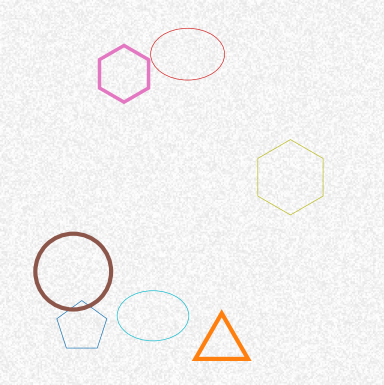[{"shape": "pentagon", "thickness": 0.5, "radius": 0.34, "center": [0.213, 0.151]}, {"shape": "triangle", "thickness": 3, "radius": 0.4, "center": [0.576, 0.107]}, {"shape": "oval", "thickness": 0.5, "radius": 0.48, "center": [0.487, 0.859]}, {"shape": "circle", "thickness": 3, "radius": 0.49, "center": [0.19, 0.295]}, {"shape": "hexagon", "thickness": 2.5, "radius": 0.37, "center": [0.322, 0.808]}, {"shape": "hexagon", "thickness": 0.5, "radius": 0.49, "center": [0.754, 0.54]}, {"shape": "oval", "thickness": 0.5, "radius": 0.47, "center": [0.397, 0.18]}]